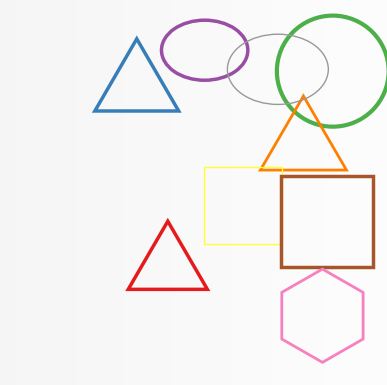[{"shape": "triangle", "thickness": 2.5, "radius": 0.59, "center": [0.433, 0.307]}, {"shape": "triangle", "thickness": 2.5, "radius": 0.62, "center": [0.353, 0.774]}, {"shape": "circle", "thickness": 3, "radius": 0.72, "center": [0.859, 0.815]}, {"shape": "oval", "thickness": 2.5, "radius": 0.56, "center": [0.528, 0.87]}, {"shape": "triangle", "thickness": 2, "radius": 0.64, "center": [0.783, 0.622]}, {"shape": "square", "thickness": 1, "radius": 0.5, "center": [0.628, 0.466]}, {"shape": "square", "thickness": 2.5, "radius": 0.59, "center": [0.844, 0.424]}, {"shape": "hexagon", "thickness": 2, "radius": 0.61, "center": [0.832, 0.18]}, {"shape": "oval", "thickness": 1, "radius": 0.65, "center": [0.717, 0.82]}]